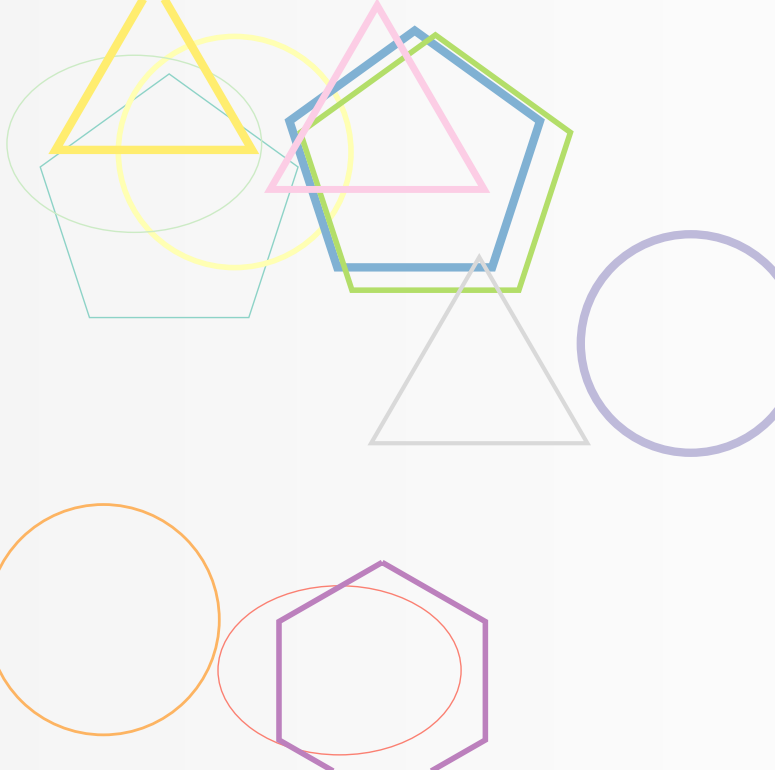[{"shape": "pentagon", "thickness": 0.5, "radius": 0.87, "center": [0.218, 0.729]}, {"shape": "circle", "thickness": 2, "radius": 0.75, "center": [0.303, 0.803]}, {"shape": "circle", "thickness": 3, "radius": 0.71, "center": [0.891, 0.554]}, {"shape": "oval", "thickness": 0.5, "radius": 0.78, "center": [0.438, 0.129]}, {"shape": "pentagon", "thickness": 3, "radius": 0.85, "center": [0.535, 0.79]}, {"shape": "circle", "thickness": 1, "radius": 0.75, "center": [0.133, 0.195]}, {"shape": "pentagon", "thickness": 2, "radius": 0.92, "center": [0.562, 0.771]}, {"shape": "triangle", "thickness": 2.5, "radius": 0.8, "center": [0.487, 0.834]}, {"shape": "triangle", "thickness": 1.5, "radius": 0.81, "center": [0.618, 0.505]}, {"shape": "hexagon", "thickness": 2, "radius": 0.77, "center": [0.493, 0.116]}, {"shape": "oval", "thickness": 0.5, "radius": 0.82, "center": [0.173, 0.813]}, {"shape": "triangle", "thickness": 3, "radius": 0.73, "center": [0.198, 0.878]}]